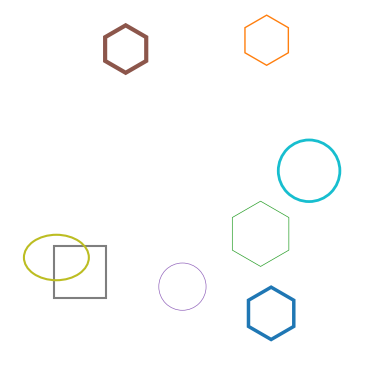[{"shape": "hexagon", "thickness": 2.5, "radius": 0.34, "center": [0.704, 0.186]}, {"shape": "hexagon", "thickness": 1, "radius": 0.33, "center": [0.693, 0.896]}, {"shape": "hexagon", "thickness": 0.5, "radius": 0.42, "center": [0.677, 0.393]}, {"shape": "circle", "thickness": 0.5, "radius": 0.31, "center": [0.474, 0.255]}, {"shape": "hexagon", "thickness": 3, "radius": 0.31, "center": [0.326, 0.873]}, {"shape": "square", "thickness": 1.5, "radius": 0.34, "center": [0.208, 0.293]}, {"shape": "oval", "thickness": 1.5, "radius": 0.42, "center": [0.146, 0.331]}, {"shape": "circle", "thickness": 2, "radius": 0.4, "center": [0.803, 0.556]}]